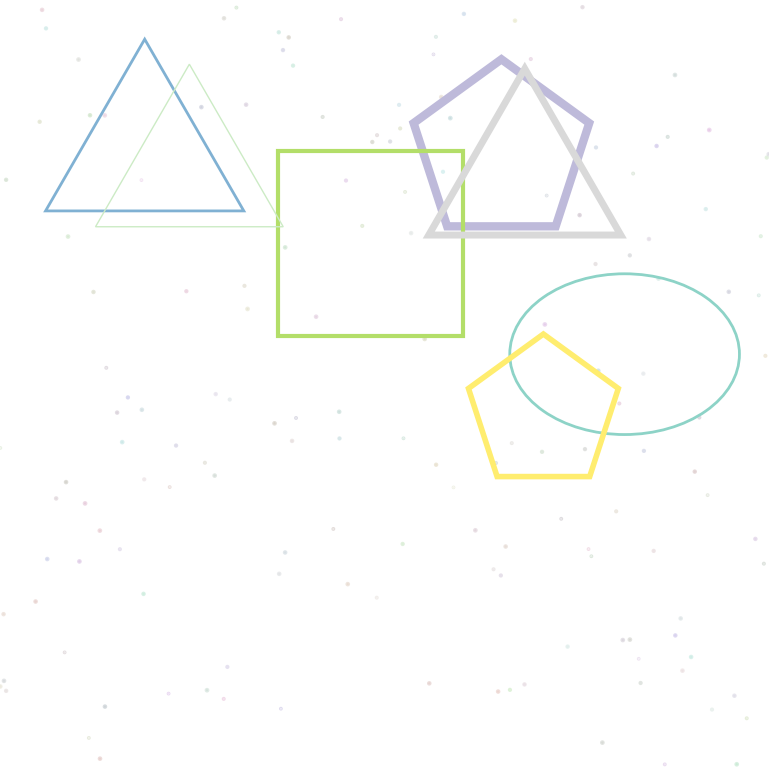[{"shape": "oval", "thickness": 1, "radius": 0.75, "center": [0.811, 0.54]}, {"shape": "pentagon", "thickness": 3, "radius": 0.6, "center": [0.651, 0.803]}, {"shape": "triangle", "thickness": 1, "radius": 0.74, "center": [0.188, 0.8]}, {"shape": "square", "thickness": 1.5, "radius": 0.6, "center": [0.481, 0.683]}, {"shape": "triangle", "thickness": 2.5, "radius": 0.72, "center": [0.682, 0.767]}, {"shape": "triangle", "thickness": 0.5, "radius": 0.7, "center": [0.246, 0.776]}, {"shape": "pentagon", "thickness": 2, "radius": 0.51, "center": [0.706, 0.464]}]